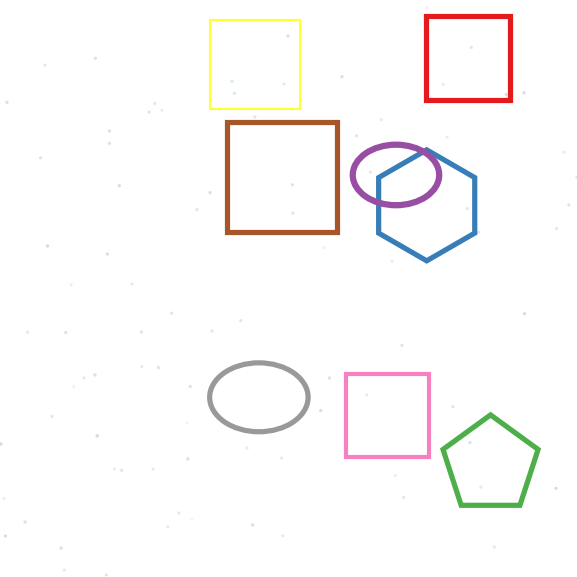[{"shape": "square", "thickness": 2.5, "radius": 0.36, "center": [0.81, 0.899]}, {"shape": "hexagon", "thickness": 2.5, "radius": 0.48, "center": [0.739, 0.644]}, {"shape": "pentagon", "thickness": 2.5, "radius": 0.43, "center": [0.849, 0.194]}, {"shape": "oval", "thickness": 3, "radius": 0.37, "center": [0.686, 0.696]}, {"shape": "square", "thickness": 1, "radius": 0.39, "center": [0.442, 0.888]}, {"shape": "square", "thickness": 2.5, "radius": 0.48, "center": [0.488, 0.693]}, {"shape": "square", "thickness": 2, "radius": 0.36, "center": [0.672, 0.28]}, {"shape": "oval", "thickness": 2.5, "radius": 0.43, "center": [0.448, 0.311]}]